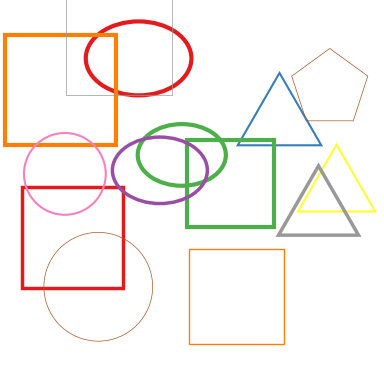[{"shape": "oval", "thickness": 3, "radius": 0.69, "center": [0.36, 0.848]}, {"shape": "square", "thickness": 2.5, "radius": 0.66, "center": [0.187, 0.383]}, {"shape": "triangle", "thickness": 1.5, "radius": 0.63, "center": [0.726, 0.685]}, {"shape": "square", "thickness": 3, "radius": 0.57, "center": [0.598, 0.524]}, {"shape": "oval", "thickness": 3, "radius": 0.57, "center": [0.472, 0.598]}, {"shape": "oval", "thickness": 2.5, "radius": 0.62, "center": [0.415, 0.558]}, {"shape": "square", "thickness": 3, "radius": 0.72, "center": [0.157, 0.766]}, {"shape": "square", "thickness": 1, "radius": 0.62, "center": [0.615, 0.229]}, {"shape": "triangle", "thickness": 1.5, "radius": 0.58, "center": [0.874, 0.509]}, {"shape": "circle", "thickness": 0.5, "radius": 0.71, "center": [0.255, 0.255]}, {"shape": "pentagon", "thickness": 0.5, "radius": 0.52, "center": [0.857, 0.77]}, {"shape": "circle", "thickness": 1.5, "radius": 0.53, "center": [0.168, 0.548]}, {"shape": "square", "thickness": 0.5, "radius": 0.68, "center": [0.309, 0.891]}, {"shape": "triangle", "thickness": 2.5, "radius": 0.6, "center": [0.827, 0.449]}]